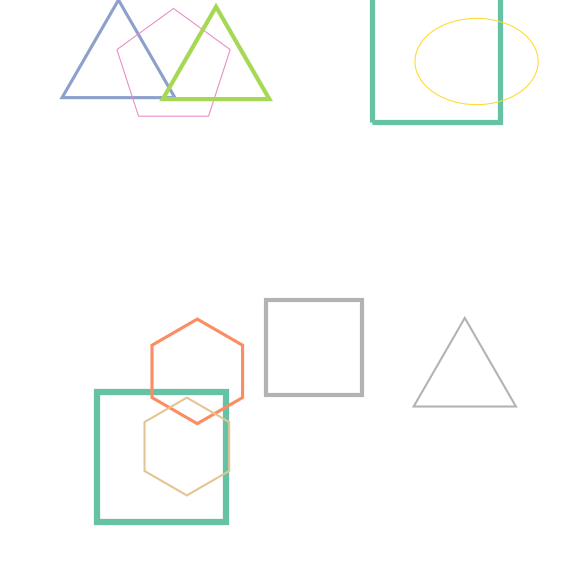[{"shape": "square", "thickness": 3, "radius": 0.56, "center": [0.28, 0.208]}, {"shape": "square", "thickness": 2.5, "radius": 0.55, "center": [0.755, 0.898]}, {"shape": "hexagon", "thickness": 1.5, "radius": 0.45, "center": [0.342, 0.356]}, {"shape": "triangle", "thickness": 1.5, "radius": 0.56, "center": [0.205, 0.886]}, {"shape": "pentagon", "thickness": 0.5, "radius": 0.52, "center": [0.301, 0.881]}, {"shape": "triangle", "thickness": 2, "radius": 0.53, "center": [0.374, 0.881]}, {"shape": "oval", "thickness": 0.5, "radius": 0.53, "center": [0.825, 0.893]}, {"shape": "hexagon", "thickness": 1, "radius": 0.42, "center": [0.324, 0.226]}, {"shape": "square", "thickness": 2, "radius": 0.41, "center": [0.543, 0.397]}, {"shape": "triangle", "thickness": 1, "radius": 0.51, "center": [0.805, 0.346]}]